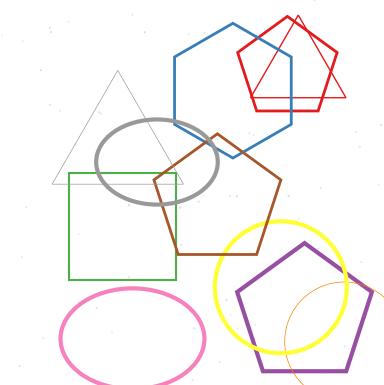[{"shape": "triangle", "thickness": 1, "radius": 0.72, "center": [0.775, 0.818]}, {"shape": "pentagon", "thickness": 2, "radius": 0.68, "center": [0.747, 0.822]}, {"shape": "hexagon", "thickness": 2, "radius": 0.88, "center": [0.605, 0.765]}, {"shape": "square", "thickness": 1.5, "radius": 0.7, "center": [0.319, 0.411]}, {"shape": "pentagon", "thickness": 3, "radius": 0.92, "center": [0.791, 0.185]}, {"shape": "circle", "thickness": 0.5, "radius": 0.77, "center": [0.894, 0.113]}, {"shape": "circle", "thickness": 3, "radius": 0.86, "center": [0.73, 0.254]}, {"shape": "pentagon", "thickness": 2, "radius": 0.87, "center": [0.565, 0.479]}, {"shape": "oval", "thickness": 3, "radius": 0.93, "center": [0.344, 0.12]}, {"shape": "triangle", "thickness": 0.5, "radius": 0.99, "center": [0.306, 0.62]}, {"shape": "oval", "thickness": 3, "radius": 0.79, "center": [0.408, 0.579]}]